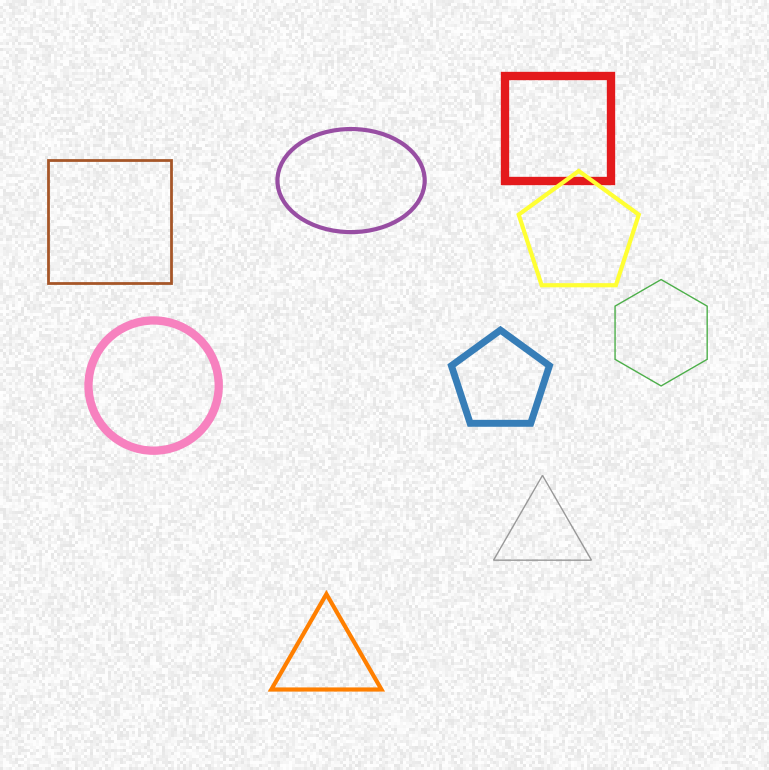[{"shape": "square", "thickness": 3, "radius": 0.34, "center": [0.725, 0.833]}, {"shape": "pentagon", "thickness": 2.5, "radius": 0.33, "center": [0.65, 0.504]}, {"shape": "hexagon", "thickness": 0.5, "radius": 0.35, "center": [0.859, 0.568]}, {"shape": "oval", "thickness": 1.5, "radius": 0.48, "center": [0.456, 0.765]}, {"shape": "triangle", "thickness": 1.5, "radius": 0.41, "center": [0.424, 0.146]}, {"shape": "pentagon", "thickness": 1.5, "radius": 0.41, "center": [0.752, 0.696]}, {"shape": "square", "thickness": 1, "radius": 0.4, "center": [0.142, 0.713]}, {"shape": "circle", "thickness": 3, "radius": 0.42, "center": [0.199, 0.499]}, {"shape": "triangle", "thickness": 0.5, "radius": 0.37, "center": [0.705, 0.309]}]